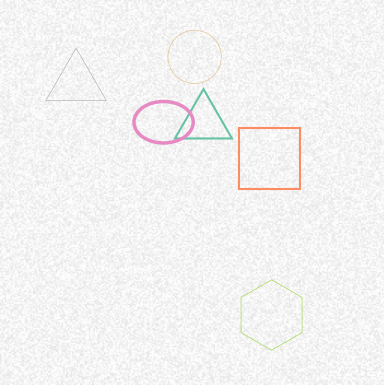[{"shape": "triangle", "thickness": 1.5, "radius": 0.43, "center": [0.529, 0.683]}, {"shape": "square", "thickness": 1.5, "radius": 0.39, "center": [0.7, 0.588]}, {"shape": "oval", "thickness": 2.5, "radius": 0.38, "center": [0.425, 0.683]}, {"shape": "hexagon", "thickness": 0.5, "radius": 0.46, "center": [0.705, 0.182]}, {"shape": "circle", "thickness": 0.5, "radius": 0.35, "center": [0.506, 0.852]}, {"shape": "triangle", "thickness": 0.5, "radius": 0.45, "center": [0.198, 0.784]}]